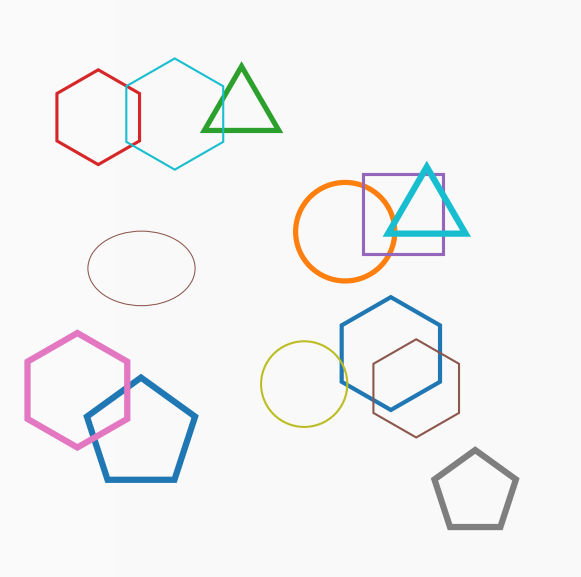[{"shape": "hexagon", "thickness": 2, "radius": 0.49, "center": [0.672, 0.387]}, {"shape": "pentagon", "thickness": 3, "radius": 0.49, "center": [0.243, 0.247]}, {"shape": "circle", "thickness": 2.5, "radius": 0.43, "center": [0.594, 0.598]}, {"shape": "triangle", "thickness": 2.5, "radius": 0.37, "center": [0.416, 0.81]}, {"shape": "hexagon", "thickness": 1.5, "radius": 0.41, "center": [0.169, 0.796]}, {"shape": "square", "thickness": 1.5, "radius": 0.34, "center": [0.694, 0.628]}, {"shape": "hexagon", "thickness": 1, "radius": 0.43, "center": [0.716, 0.327]}, {"shape": "oval", "thickness": 0.5, "radius": 0.46, "center": [0.243, 0.534]}, {"shape": "hexagon", "thickness": 3, "radius": 0.5, "center": [0.133, 0.323]}, {"shape": "pentagon", "thickness": 3, "radius": 0.37, "center": [0.818, 0.146]}, {"shape": "circle", "thickness": 1, "radius": 0.37, "center": [0.523, 0.334]}, {"shape": "triangle", "thickness": 3, "radius": 0.39, "center": [0.734, 0.633]}, {"shape": "hexagon", "thickness": 1, "radius": 0.48, "center": [0.301, 0.802]}]